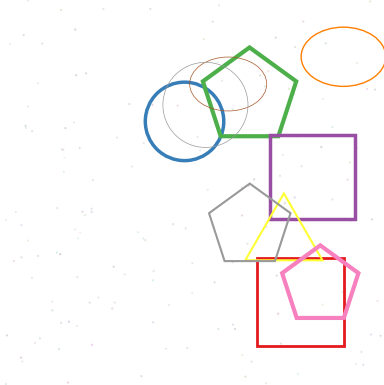[{"shape": "square", "thickness": 2, "radius": 0.57, "center": [0.78, 0.216]}, {"shape": "circle", "thickness": 2.5, "radius": 0.51, "center": [0.479, 0.685]}, {"shape": "pentagon", "thickness": 3, "radius": 0.64, "center": [0.648, 0.749]}, {"shape": "square", "thickness": 2.5, "radius": 0.55, "center": [0.812, 0.54]}, {"shape": "oval", "thickness": 1, "radius": 0.55, "center": [0.892, 0.853]}, {"shape": "triangle", "thickness": 1.5, "radius": 0.58, "center": [0.737, 0.382]}, {"shape": "oval", "thickness": 0.5, "radius": 0.5, "center": [0.593, 0.782]}, {"shape": "pentagon", "thickness": 3, "radius": 0.52, "center": [0.832, 0.258]}, {"shape": "circle", "thickness": 0.5, "radius": 0.55, "center": [0.534, 0.728]}, {"shape": "pentagon", "thickness": 1.5, "radius": 0.56, "center": [0.649, 0.412]}]